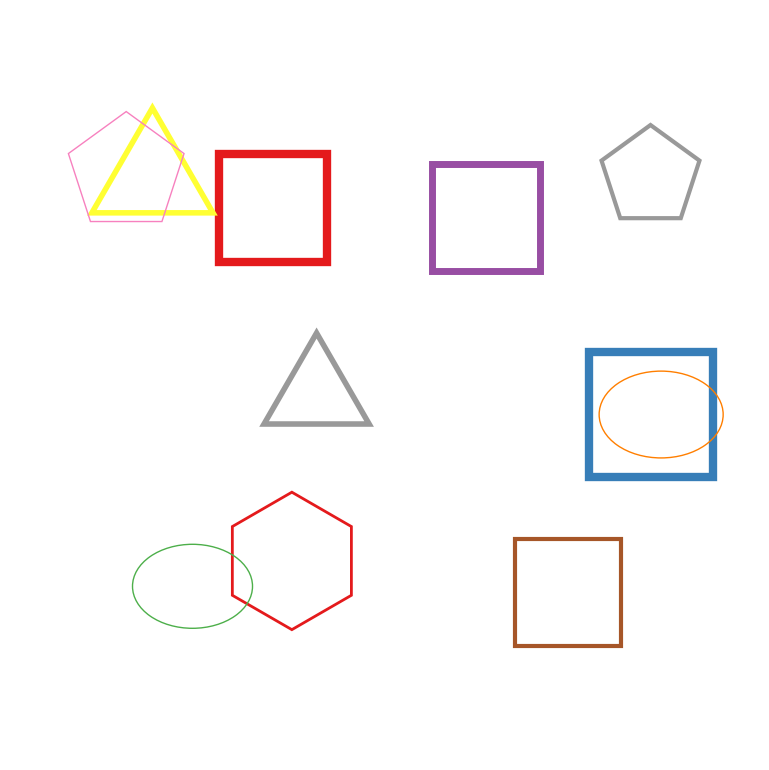[{"shape": "square", "thickness": 3, "radius": 0.35, "center": [0.355, 0.73]}, {"shape": "hexagon", "thickness": 1, "radius": 0.45, "center": [0.379, 0.272]}, {"shape": "square", "thickness": 3, "radius": 0.4, "center": [0.845, 0.462]}, {"shape": "oval", "thickness": 0.5, "radius": 0.39, "center": [0.25, 0.239]}, {"shape": "square", "thickness": 2.5, "radius": 0.35, "center": [0.631, 0.718]}, {"shape": "oval", "thickness": 0.5, "radius": 0.4, "center": [0.859, 0.462]}, {"shape": "triangle", "thickness": 2, "radius": 0.45, "center": [0.198, 0.769]}, {"shape": "square", "thickness": 1.5, "radius": 0.35, "center": [0.738, 0.231]}, {"shape": "pentagon", "thickness": 0.5, "radius": 0.39, "center": [0.164, 0.776]}, {"shape": "triangle", "thickness": 2, "radius": 0.39, "center": [0.411, 0.489]}, {"shape": "pentagon", "thickness": 1.5, "radius": 0.33, "center": [0.845, 0.771]}]